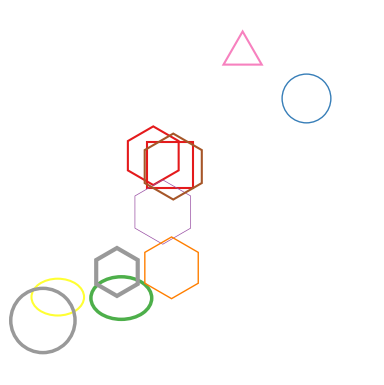[{"shape": "square", "thickness": 1.5, "radius": 0.3, "center": [0.442, 0.571]}, {"shape": "hexagon", "thickness": 1.5, "radius": 0.38, "center": [0.398, 0.596]}, {"shape": "circle", "thickness": 1, "radius": 0.32, "center": [0.796, 0.744]}, {"shape": "oval", "thickness": 2.5, "radius": 0.39, "center": [0.315, 0.226]}, {"shape": "hexagon", "thickness": 0.5, "radius": 0.42, "center": [0.423, 0.449]}, {"shape": "hexagon", "thickness": 1, "radius": 0.4, "center": [0.446, 0.304]}, {"shape": "oval", "thickness": 1.5, "radius": 0.34, "center": [0.15, 0.228]}, {"shape": "hexagon", "thickness": 1.5, "radius": 0.43, "center": [0.45, 0.567]}, {"shape": "triangle", "thickness": 1.5, "radius": 0.29, "center": [0.63, 0.861]}, {"shape": "circle", "thickness": 2.5, "radius": 0.42, "center": [0.111, 0.168]}, {"shape": "hexagon", "thickness": 3, "radius": 0.31, "center": [0.304, 0.294]}]